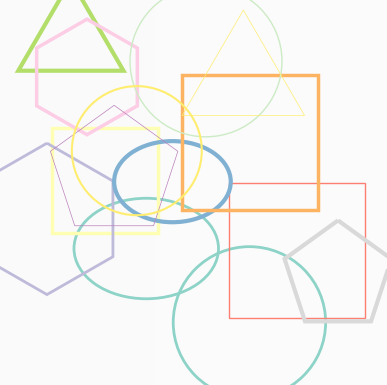[{"shape": "circle", "thickness": 2, "radius": 0.98, "center": [0.644, 0.163]}, {"shape": "oval", "thickness": 2, "radius": 0.93, "center": [0.377, 0.354]}, {"shape": "square", "thickness": 2.5, "radius": 0.68, "center": [0.27, 0.532]}, {"shape": "hexagon", "thickness": 2, "radius": 0.98, "center": [0.121, 0.431]}, {"shape": "square", "thickness": 1, "radius": 0.88, "center": [0.766, 0.35]}, {"shape": "oval", "thickness": 3, "radius": 0.75, "center": [0.445, 0.528]}, {"shape": "square", "thickness": 2.5, "radius": 0.88, "center": [0.645, 0.629]}, {"shape": "triangle", "thickness": 3, "radius": 0.78, "center": [0.183, 0.895]}, {"shape": "hexagon", "thickness": 2.5, "radius": 0.75, "center": [0.225, 0.8]}, {"shape": "pentagon", "thickness": 3, "radius": 0.72, "center": [0.872, 0.283]}, {"shape": "pentagon", "thickness": 0.5, "radius": 0.86, "center": [0.295, 0.554]}, {"shape": "circle", "thickness": 1, "radius": 0.98, "center": [0.532, 0.841]}, {"shape": "triangle", "thickness": 0.5, "radius": 0.91, "center": [0.628, 0.791]}, {"shape": "circle", "thickness": 1.5, "radius": 0.84, "center": [0.353, 0.609]}]